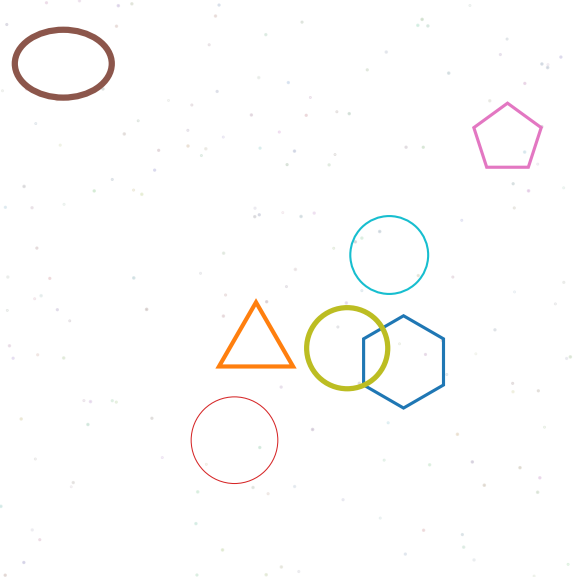[{"shape": "hexagon", "thickness": 1.5, "radius": 0.4, "center": [0.699, 0.372]}, {"shape": "triangle", "thickness": 2, "radius": 0.37, "center": [0.443, 0.402]}, {"shape": "circle", "thickness": 0.5, "radius": 0.38, "center": [0.406, 0.237]}, {"shape": "oval", "thickness": 3, "radius": 0.42, "center": [0.11, 0.889]}, {"shape": "pentagon", "thickness": 1.5, "radius": 0.31, "center": [0.879, 0.759]}, {"shape": "circle", "thickness": 2.5, "radius": 0.35, "center": [0.601, 0.396]}, {"shape": "circle", "thickness": 1, "radius": 0.34, "center": [0.674, 0.558]}]